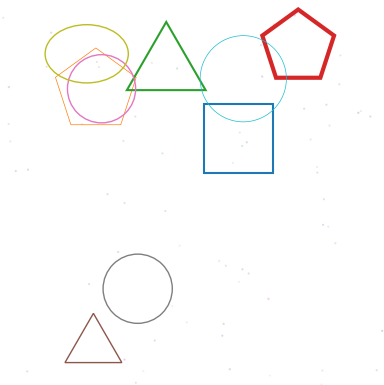[{"shape": "square", "thickness": 1.5, "radius": 0.45, "center": [0.619, 0.64]}, {"shape": "pentagon", "thickness": 0.5, "radius": 0.55, "center": [0.249, 0.765]}, {"shape": "triangle", "thickness": 1.5, "radius": 0.59, "center": [0.432, 0.825]}, {"shape": "pentagon", "thickness": 3, "radius": 0.49, "center": [0.775, 0.877]}, {"shape": "triangle", "thickness": 1, "radius": 0.43, "center": [0.243, 0.101]}, {"shape": "circle", "thickness": 1, "radius": 0.44, "center": [0.264, 0.769]}, {"shape": "circle", "thickness": 1, "radius": 0.45, "center": [0.358, 0.25]}, {"shape": "oval", "thickness": 1, "radius": 0.54, "center": [0.225, 0.86]}, {"shape": "circle", "thickness": 0.5, "radius": 0.56, "center": [0.632, 0.795]}]